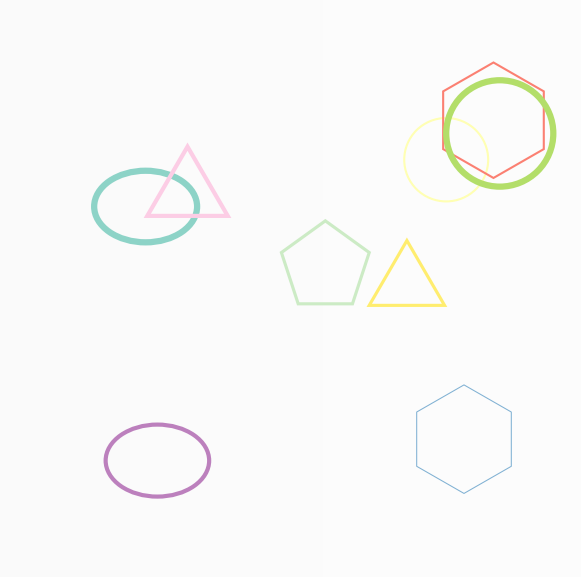[{"shape": "oval", "thickness": 3, "radius": 0.44, "center": [0.251, 0.641]}, {"shape": "circle", "thickness": 1, "radius": 0.36, "center": [0.768, 0.723]}, {"shape": "hexagon", "thickness": 1, "radius": 0.5, "center": [0.849, 0.791]}, {"shape": "hexagon", "thickness": 0.5, "radius": 0.47, "center": [0.798, 0.239]}, {"shape": "circle", "thickness": 3, "radius": 0.46, "center": [0.86, 0.768]}, {"shape": "triangle", "thickness": 2, "radius": 0.4, "center": [0.323, 0.665]}, {"shape": "oval", "thickness": 2, "radius": 0.45, "center": [0.271, 0.202]}, {"shape": "pentagon", "thickness": 1.5, "radius": 0.4, "center": [0.56, 0.537]}, {"shape": "triangle", "thickness": 1.5, "radius": 0.37, "center": [0.7, 0.508]}]